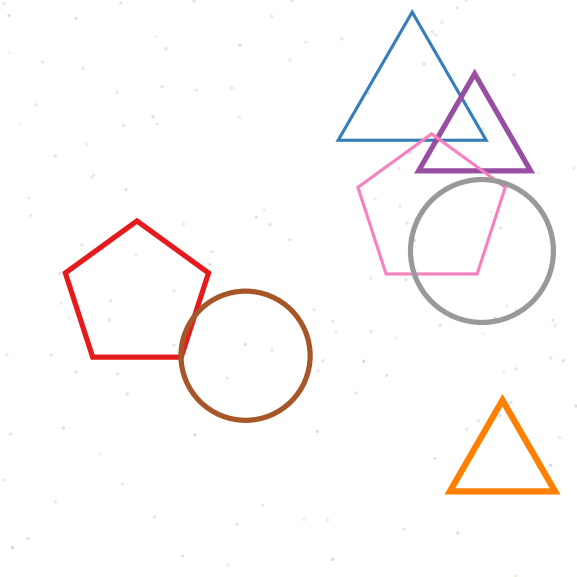[{"shape": "pentagon", "thickness": 2.5, "radius": 0.65, "center": [0.237, 0.486]}, {"shape": "triangle", "thickness": 1.5, "radius": 0.74, "center": [0.714, 0.83]}, {"shape": "triangle", "thickness": 2.5, "radius": 0.56, "center": [0.822, 0.759]}, {"shape": "triangle", "thickness": 3, "radius": 0.53, "center": [0.87, 0.201]}, {"shape": "circle", "thickness": 2.5, "radius": 0.56, "center": [0.425, 0.383]}, {"shape": "pentagon", "thickness": 1.5, "radius": 0.67, "center": [0.747, 0.633]}, {"shape": "circle", "thickness": 2.5, "radius": 0.62, "center": [0.835, 0.565]}]